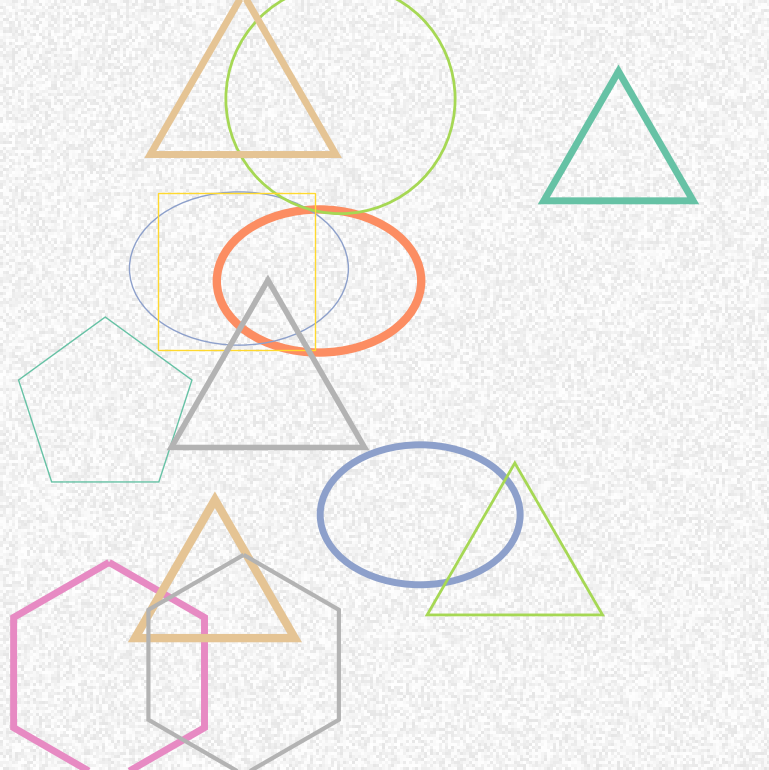[{"shape": "pentagon", "thickness": 0.5, "radius": 0.59, "center": [0.137, 0.47]}, {"shape": "triangle", "thickness": 2.5, "radius": 0.56, "center": [0.803, 0.795]}, {"shape": "oval", "thickness": 3, "radius": 0.66, "center": [0.414, 0.635]}, {"shape": "oval", "thickness": 0.5, "radius": 0.71, "center": [0.31, 0.651]}, {"shape": "oval", "thickness": 2.5, "radius": 0.65, "center": [0.546, 0.331]}, {"shape": "hexagon", "thickness": 2.5, "radius": 0.72, "center": [0.142, 0.127]}, {"shape": "circle", "thickness": 1, "radius": 0.74, "center": [0.442, 0.871]}, {"shape": "triangle", "thickness": 1, "radius": 0.66, "center": [0.669, 0.267]}, {"shape": "square", "thickness": 0.5, "radius": 0.51, "center": [0.307, 0.647]}, {"shape": "triangle", "thickness": 3, "radius": 0.6, "center": [0.279, 0.231]}, {"shape": "triangle", "thickness": 2.5, "radius": 0.7, "center": [0.316, 0.869]}, {"shape": "triangle", "thickness": 2, "radius": 0.72, "center": [0.348, 0.491]}, {"shape": "hexagon", "thickness": 1.5, "radius": 0.71, "center": [0.316, 0.137]}]